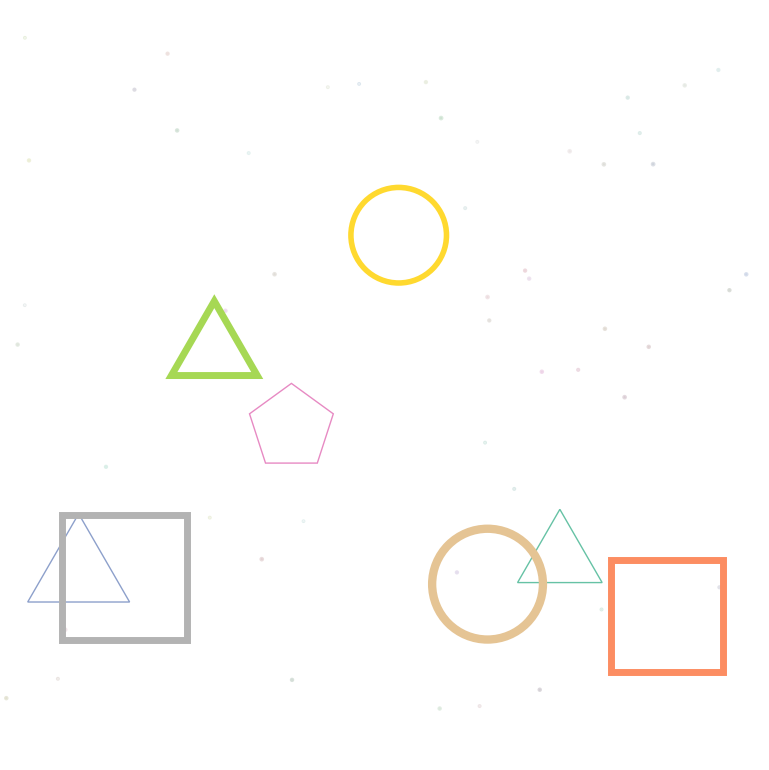[{"shape": "triangle", "thickness": 0.5, "radius": 0.32, "center": [0.727, 0.275]}, {"shape": "square", "thickness": 2.5, "radius": 0.36, "center": [0.866, 0.2]}, {"shape": "triangle", "thickness": 0.5, "radius": 0.38, "center": [0.102, 0.256]}, {"shape": "pentagon", "thickness": 0.5, "radius": 0.29, "center": [0.378, 0.445]}, {"shape": "triangle", "thickness": 2.5, "radius": 0.32, "center": [0.278, 0.544]}, {"shape": "circle", "thickness": 2, "radius": 0.31, "center": [0.518, 0.695]}, {"shape": "circle", "thickness": 3, "radius": 0.36, "center": [0.633, 0.241]}, {"shape": "square", "thickness": 2.5, "radius": 0.41, "center": [0.162, 0.25]}]